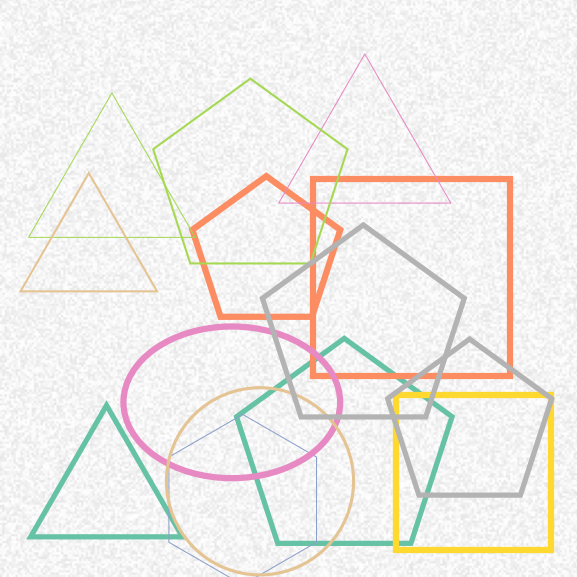[{"shape": "triangle", "thickness": 2.5, "radius": 0.76, "center": [0.184, 0.145]}, {"shape": "pentagon", "thickness": 2.5, "radius": 0.98, "center": [0.596, 0.217]}, {"shape": "pentagon", "thickness": 3, "radius": 0.67, "center": [0.461, 0.56]}, {"shape": "square", "thickness": 3, "radius": 0.85, "center": [0.712, 0.519]}, {"shape": "hexagon", "thickness": 0.5, "radius": 0.74, "center": [0.42, 0.134]}, {"shape": "triangle", "thickness": 0.5, "radius": 0.86, "center": [0.632, 0.734]}, {"shape": "oval", "thickness": 3, "radius": 0.94, "center": [0.401, 0.302]}, {"shape": "pentagon", "thickness": 1, "radius": 0.88, "center": [0.434, 0.686]}, {"shape": "triangle", "thickness": 0.5, "radius": 0.83, "center": [0.194, 0.671]}, {"shape": "square", "thickness": 3, "radius": 0.67, "center": [0.82, 0.181]}, {"shape": "triangle", "thickness": 1, "radius": 0.68, "center": [0.154, 0.563]}, {"shape": "circle", "thickness": 1.5, "radius": 0.81, "center": [0.45, 0.166]}, {"shape": "pentagon", "thickness": 2.5, "radius": 0.75, "center": [0.813, 0.263]}, {"shape": "pentagon", "thickness": 2.5, "radius": 0.92, "center": [0.629, 0.426]}]